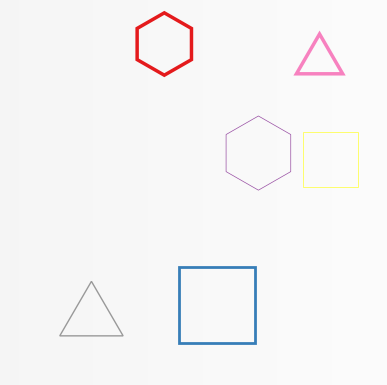[{"shape": "hexagon", "thickness": 2.5, "radius": 0.4, "center": [0.424, 0.886]}, {"shape": "square", "thickness": 2, "radius": 0.49, "center": [0.56, 0.208]}, {"shape": "hexagon", "thickness": 0.5, "radius": 0.48, "center": [0.667, 0.602]}, {"shape": "square", "thickness": 0.5, "radius": 0.36, "center": [0.853, 0.585]}, {"shape": "triangle", "thickness": 2.5, "radius": 0.34, "center": [0.825, 0.843]}, {"shape": "triangle", "thickness": 1, "radius": 0.47, "center": [0.236, 0.175]}]